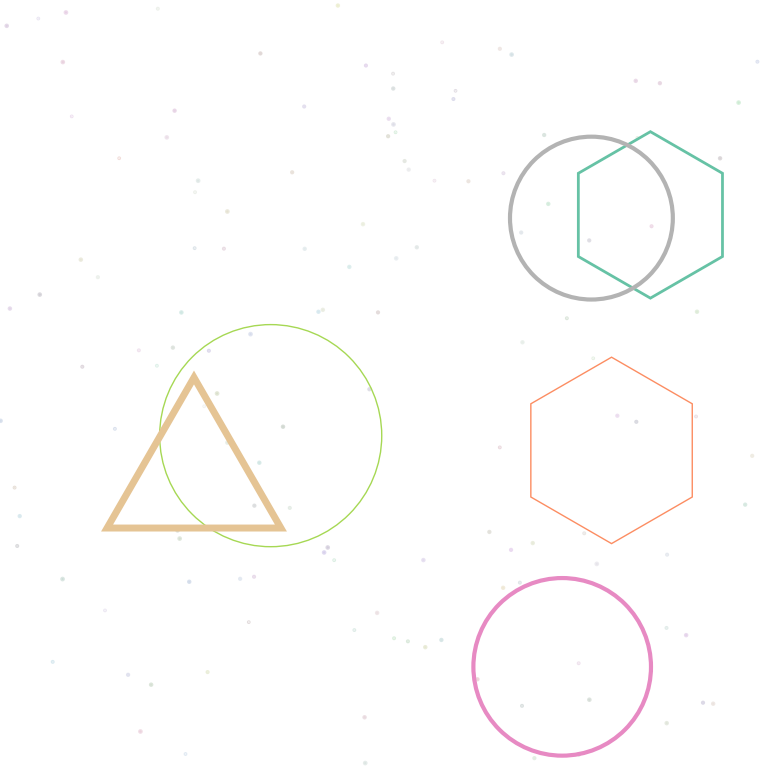[{"shape": "hexagon", "thickness": 1, "radius": 0.54, "center": [0.845, 0.721]}, {"shape": "hexagon", "thickness": 0.5, "radius": 0.61, "center": [0.794, 0.415]}, {"shape": "circle", "thickness": 1.5, "radius": 0.58, "center": [0.73, 0.134]}, {"shape": "circle", "thickness": 0.5, "radius": 0.72, "center": [0.352, 0.434]}, {"shape": "triangle", "thickness": 2.5, "radius": 0.65, "center": [0.252, 0.379]}, {"shape": "circle", "thickness": 1.5, "radius": 0.53, "center": [0.768, 0.717]}]